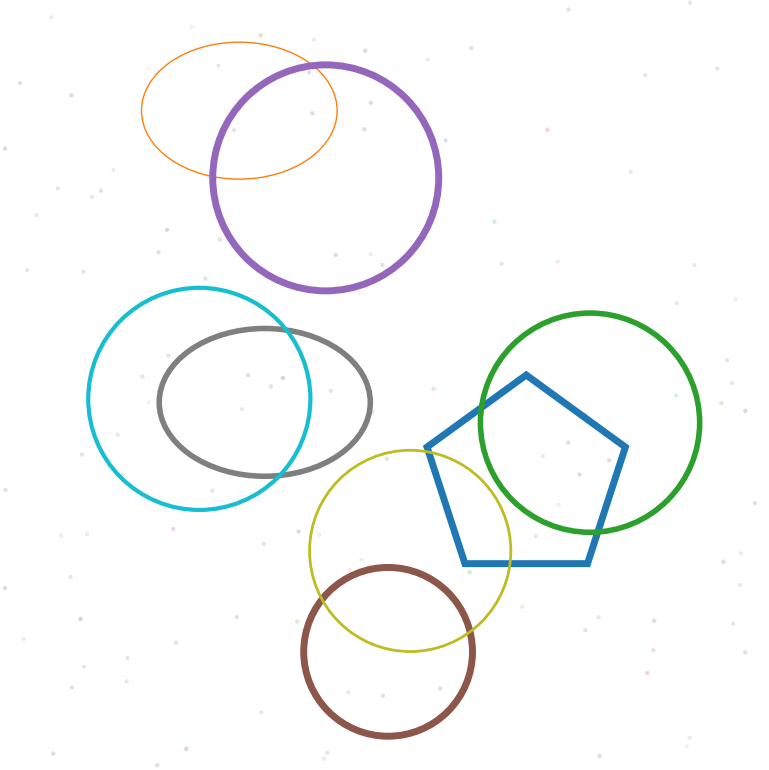[{"shape": "pentagon", "thickness": 2.5, "radius": 0.68, "center": [0.683, 0.378]}, {"shape": "oval", "thickness": 0.5, "radius": 0.64, "center": [0.311, 0.856]}, {"shape": "circle", "thickness": 2, "radius": 0.71, "center": [0.766, 0.451]}, {"shape": "circle", "thickness": 2.5, "radius": 0.73, "center": [0.423, 0.769]}, {"shape": "circle", "thickness": 2.5, "radius": 0.55, "center": [0.504, 0.153]}, {"shape": "oval", "thickness": 2, "radius": 0.69, "center": [0.344, 0.477]}, {"shape": "circle", "thickness": 1, "radius": 0.65, "center": [0.533, 0.285]}, {"shape": "circle", "thickness": 1.5, "radius": 0.72, "center": [0.259, 0.482]}]